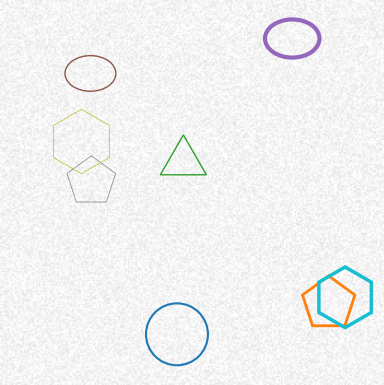[{"shape": "circle", "thickness": 1.5, "radius": 0.4, "center": [0.46, 0.132]}, {"shape": "pentagon", "thickness": 2, "radius": 0.36, "center": [0.854, 0.212]}, {"shape": "triangle", "thickness": 1, "radius": 0.35, "center": [0.476, 0.581]}, {"shape": "oval", "thickness": 3, "radius": 0.35, "center": [0.759, 0.9]}, {"shape": "oval", "thickness": 1, "radius": 0.33, "center": [0.235, 0.809]}, {"shape": "pentagon", "thickness": 0.5, "radius": 0.33, "center": [0.237, 0.529]}, {"shape": "hexagon", "thickness": 0.5, "radius": 0.42, "center": [0.211, 0.632]}, {"shape": "hexagon", "thickness": 2.5, "radius": 0.39, "center": [0.896, 0.228]}]